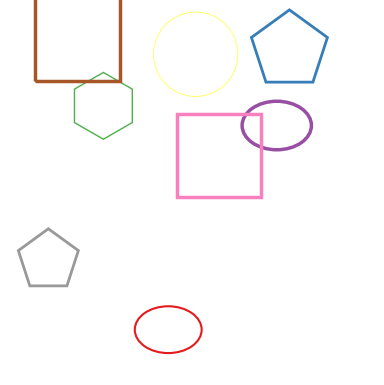[{"shape": "oval", "thickness": 1.5, "radius": 0.43, "center": [0.437, 0.144]}, {"shape": "pentagon", "thickness": 2, "radius": 0.52, "center": [0.752, 0.871]}, {"shape": "hexagon", "thickness": 1, "radius": 0.43, "center": [0.269, 0.725]}, {"shape": "oval", "thickness": 2.5, "radius": 0.45, "center": [0.719, 0.674]}, {"shape": "circle", "thickness": 0.5, "radius": 0.55, "center": [0.508, 0.859]}, {"shape": "square", "thickness": 2.5, "radius": 0.55, "center": [0.201, 0.899]}, {"shape": "square", "thickness": 2.5, "radius": 0.54, "center": [0.568, 0.596]}, {"shape": "pentagon", "thickness": 2, "radius": 0.41, "center": [0.126, 0.324]}]